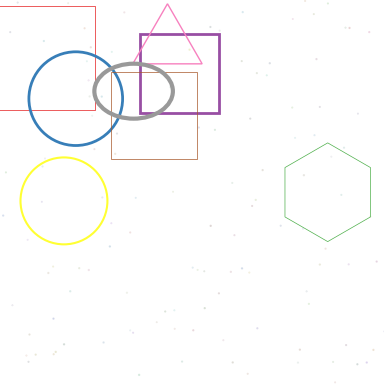[{"shape": "square", "thickness": 0.5, "radius": 0.68, "center": [0.11, 0.849]}, {"shape": "circle", "thickness": 2, "radius": 0.61, "center": [0.197, 0.744]}, {"shape": "hexagon", "thickness": 0.5, "radius": 0.64, "center": [0.851, 0.501]}, {"shape": "square", "thickness": 2, "radius": 0.51, "center": [0.467, 0.81]}, {"shape": "circle", "thickness": 1.5, "radius": 0.56, "center": [0.166, 0.478]}, {"shape": "square", "thickness": 0.5, "radius": 0.56, "center": [0.399, 0.7]}, {"shape": "triangle", "thickness": 1, "radius": 0.52, "center": [0.435, 0.886]}, {"shape": "oval", "thickness": 3, "radius": 0.51, "center": [0.347, 0.763]}]